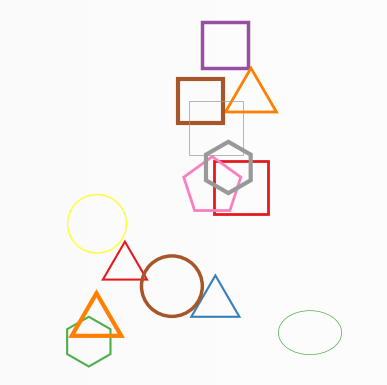[{"shape": "triangle", "thickness": 1.5, "radius": 0.33, "center": [0.322, 0.307]}, {"shape": "square", "thickness": 2, "radius": 0.35, "center": [0.621, 0.513]}, {"shape": "triangle", "thickness": 1.5, "radius": 0.36, "center": [0.556, 0.213]}, {"shape": "hexagon", "thickness": 1.5, "radius": 0.32, "center": [0.229, 0.113]}, {"shape": "oval", "thickness": 0.5, "radius": 0.41, "center": [0.8, 0.136]}, {"shape": "square", "thickness": 2.5, "radius": 0.3, "center": [0.581, 0.883]}, {"shape": "triangle", "thickness": 2, "radius": 0.38, "center": [0.648, 0.747]}, {"shape": "triangle", "thickness": 3, "radius": 0.37, "center": [0.249, 0.165]}, {"shape": "circle", "thickness": 1, "radius": 0.38, "center": [0.25, 0.419]}, {"shape": "circle", "thickness": 2.5, "radius": 0.39, "center": [0.444, 0.257]}, {"shape": "square", "thickness": 3, "radius": 0.29, "center": [0.517, 0.737]}, {"shape": "pentagon", "thickness": 2, "radius": 0.39, "center": [0.548, 0.516]}, {"shape": "hexagon", "thickness": 3, "radius": 0.33, "center": [0.589, 0.565]}, {"shape": "square", "thickness": 0.5, "radius": 0.35, "center": [0.557, 0.667]}]